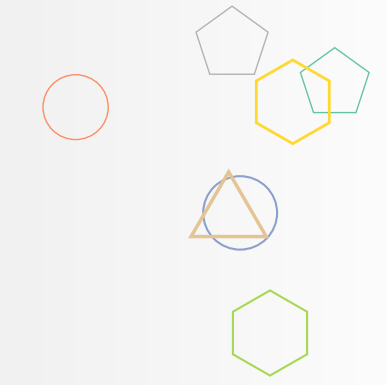[{"shape": "pentagon", "thickness": 1, "radius": 0.47, "center": [0.864, 0.783]}, {"shape": "circle", "thickness": 1, "radius": 0.42, "center": [0.195, 0.722]}, {"shape": "circle", "thickness": 1.5, "radius": 0.48, "center": [0.62, 0.447]}, {"shape": "hexagon", "thickness": 1.5, "radius": 0.55, "center": [0.697, 0.135]}, {"shape": "hexagon", "thickness": 2, "radius": 0.54, "center": [0.756, 0.735]}, {"shape": "triangle", "thickness": 2.5, "radius": 0.56, "center": [0.59, 0.442]}, {"shape": "pentagon", "thickness": 1, "radius": 0.49, "center": [0.599, 0.886]}]